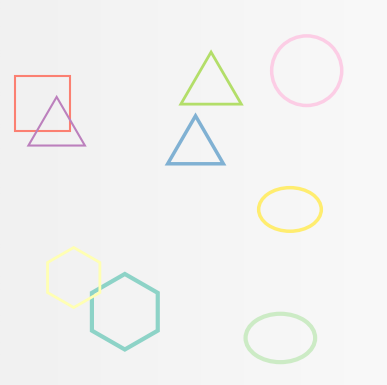[{"shape": "hexagon", "thickness": 3, "radius": 0.49, "center": [0.322, 0.19]}, {"shape": "hexagon", "thickness": 2, "radius": 0.39, "center": [0.19, 0.279]}, {"shape": "square", "thickness": 1.5, "radius": 0.36, "center": [0.11, 0.731]}, {"shape": "triangle", "thickness": 2.5, "radius": 0.41, "center": [0.505, 0.616]}, {"shape": "triangle", "thickness": 2, "radius": 0.45, "center": [0.545, 0.775]}, {"shape": "circle", "thickness": 2.5, "radius": 0.45, "center": [0.791, 0.816]}, {"shape": "triangle", "thickness": 1.5, "radius": 0.42, "center": [0.146, 0.664]}, {"shape": "oval", "thickness": 3, "radius": 0.45, "center": [0.723, 0.122]}, {"shape": "oval", "thickness": 2.5, "radius": 0.4, "center": [0.748, 0.456]}]